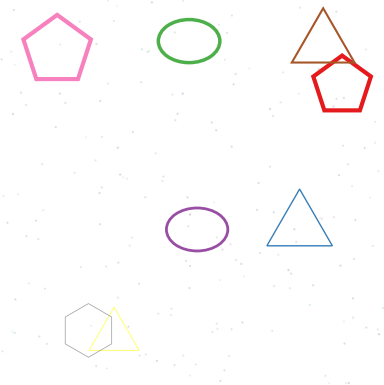[{"shape": "pentagon", "thickness": 3, "radius": 0.39, "center": [0.889, 0.777]}, {"shape": "triangle", "thickness": 1, "radius": 0.49, "center": [0.778, 0.411]}, {"shape": "oval", "thickness": 2.5, "radius": 0.4, "center": [0.491, 0.893]}, {"shape": "oval", "thickness": 2, "radius": 0.4, "center": [0.512, 0.404]}, {"shape": "triangle", "thickness": 0.5, "radius": 0.37, "center": [0.296, 0.128]}, {"shape": "triangle", "thickness": 1.5, "radius": 0.47, "center": [0.839, 0.885]}, {"shape": "pentagon", "thickness": 3, "radius": 0.46, "center": [0.148, 0.869]}, {"shape": "hexagon", "thickness": 0.5, "radius": 0.35, "center": [0.23, 0.142]}]